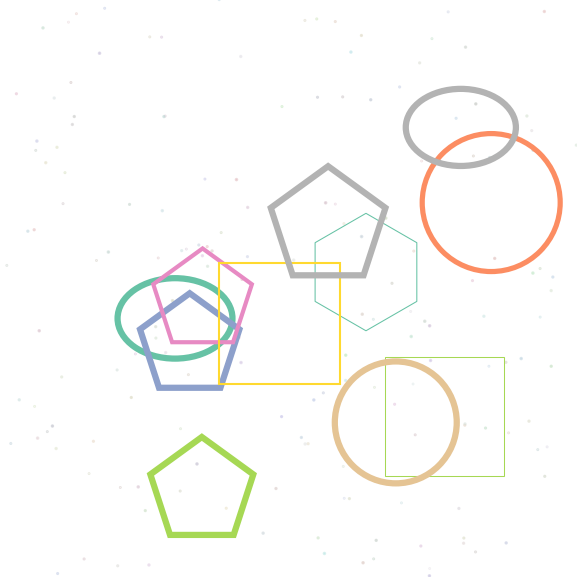[{"shape": "hexagon", "thickness": 0.5, "radius": 0.51, "center": [0.634, 0.528]}, {"shape": "oval", "thickness": 3, "radius": 0.5, "center": [0.303, 0.448]}, {"shape": "circle", "thickness": 2.5, "radius": 0.6, "center": [0.851, 0.648]}, {"shape": "pentagon", "thickness": 3, "radius": 0.45, "center": [0.329, 0.401]}, {"shape": "pentagon", "thickness": 2, "radius": 0.45, "center": [0.351, 0.479]}, {"shape": "square", "thickness": 0.5, "radius": 0.52, "center": [0.769, 0.277]}, {"shape": "pentagon", "thickness": 3, "radius": 0.47, "center": [0.349, 0.149]}, {"shape": "square", "thickness": 1, "radius": 0.53, "center": [0.484, 0.439]}, {"shape": "circle", "thickness": 3, "radius": 0.53, "center": [0.685, 0.268]}, {"shape": "oval", "thickness": 3, "radius": 0.48, "center": [0.798, 0.779]}, {"shape": "pentagon", "thickness": 3, "radius": 0.52, "center": [0.568, 0.607]}]